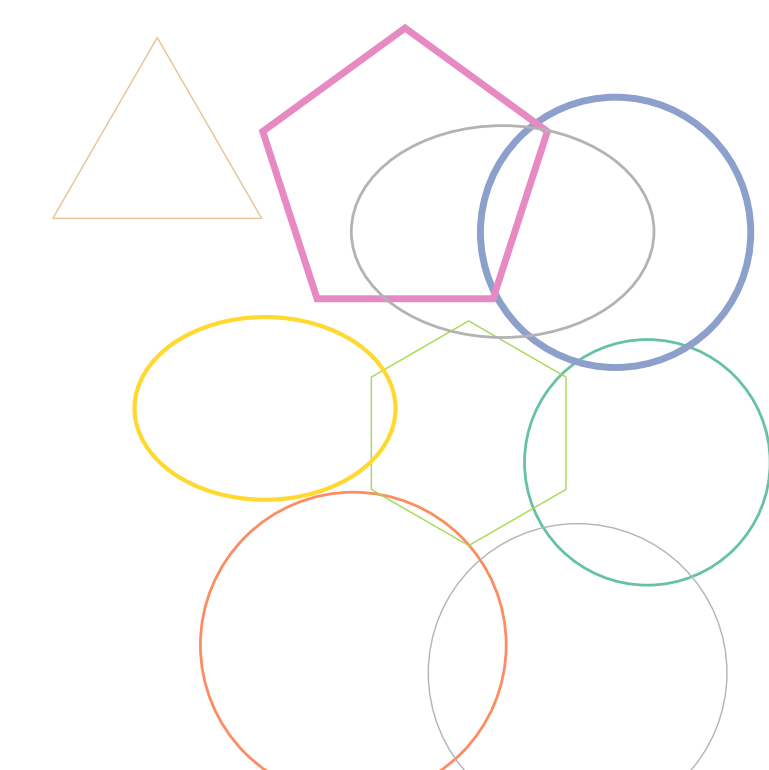[{"shape": "circle", "thickness": 1, "radius": 0.8, "center": [0.841, 0.4]}, {"shape": "circle", "thickness": 1, "radius": 0.99, "center": [0.459, 0.162]}, {"shape": "circle", "thickness": 2.5, "radius": 0.88, "center": [0.799, 0.698]}, {"shape": "pentagon", "thickness": 2.5, "radius": 0.97, "center": [0.526, 0.769]}, {"shape": "hexagon", "thickness": 0.5, "radius": 0.73, "center": [0.609, 0.437]}, {"shape": "oval", "thickness": 1.5, "radius": 0.85, "center": [0.344, 0.47]}, {"shape": "triangle", "thickness": 0.5, "radius": 0.78, "center": [0.204, 0.795]}, {"shape": "oval", "thickness": 1, "radius": 0.98, "center": [0.653, 0.699]}, {"shape": "circle", "thickness": 0.5, "radius": 0.97, "center": [0.75, 0.126]}]